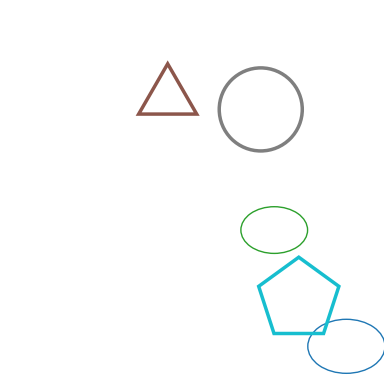[{"shape": "oval", "thickness": 1, "radius": 0.5, "center": [0.9, 0.101]}, {"shape": "oval", "thickness": 1, "radius": 0.43, "center": [0.712, 0.402]}, {"shape": "triangle", "thickness": 2.5, "radius": 0.44, "center": [0.436, 0.747]}, {"shape": "circle", "thickness": 2.5, "radius": 0.54, "center": [0.677, 0.716]}, {"shape": "pentagon", "thickness": 2.5, "radius": 0.55, "center": [0.776, 0.222]}]